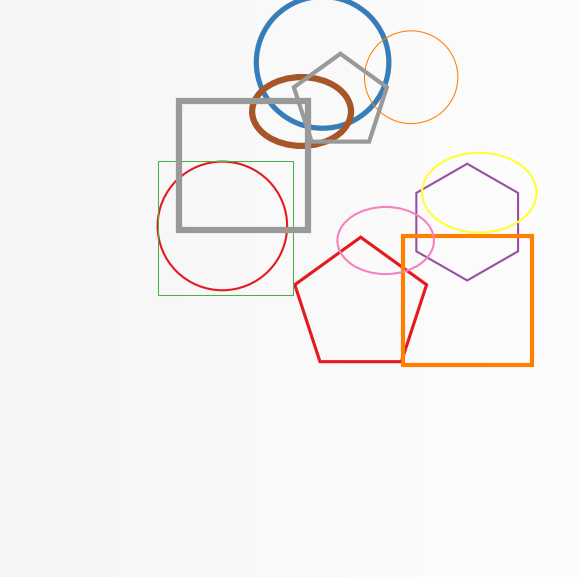[{"shape": "circle", "thickness": 1, "radius": 0.56, "center": [0.383, 0.608]}, {"shape": "pentagon", "thickness": 1.5, "radius": 0.6, "center": [0.621, 0.469]}, {"shape": "circle", "thickness": 2.5, "radius": 0.57, "center": [0.555, 0.891]}, {"shape": "square", "thickness": 0.5, "radius": 0.58, "center": [0.387, 0.604]}, {"shape": "hexagon", "thickness": 1, "radius": 0.51, "center": [0.804, 0.615]}, {"shape": "square", "thickness": 2, "radius": 0.56, "center": [0.805, 0.479]}, {"shape": "circle", "thickness": 0.5, "radius": 0.4, "center": [0.707, 0.865]}, {"shape": "oval", "thickness": 1, "radius": 0.49, "center": [0.824, 0.666]}, {"shape": "oval", "thickness": 3, "radius": 0.43, "center": [0.519, 0.806]}, {"shape": "oval", "thickness": 1, "radius": 0.42, "center": [0.664, 0.583]}, {"shape": "square", "thickness": 3, "radius": 0.55, "center": [0.419, 0.713]}, {"shape": "pentagon", "thickness": 2, "radius": 0.42, "center": [0.586, 0.822]}]